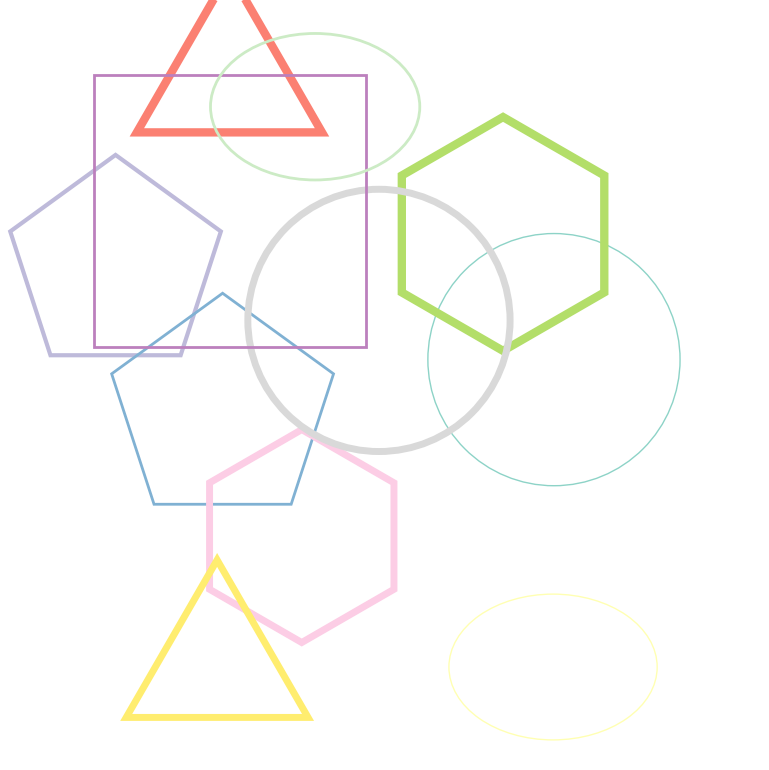[{"shape": "circle", "thickness": 0.5, "radius": 0.82, "center": [0.719, 0.533]}, {"shape": "oval", "thickness": 0.5, "radius": 0.68, "center": [0.718, 0.134]}, {"shape": "pentagon", "thickness": 1.5, "radius": 0.72, "center": [0.15, 0.655]}, {"shape": "triangle", "thickness": 3, "radius": 0.69, "center": [0.298, 0.897]}, {"shape": "pentagon", "thickness": 1, "radius": 0.76, "center": [0.289, 0.468]}, {"shape": "hexagon", "thickness": 3, "radius": 0.76, "center": [0.653, 0.696]}, {"shape": "hexagon", "thickness": 2.5, "radius": 0.69, "center": [0.392, 0.304]}, {"shape": "circle", "thickness": 2.5, "radius": 0.85, "center": [0.492, 0.584]}, {"shape": "square", "thickness": 1, "radius": 0.88, "center": [0.299, 0.726]}, {"shape": "oval", "thickness": 1, "radius": 0.68, "center": [0.409, 0.861]}, {"shape": "triangle", "thickness": 2.5, "radius": 0.68, "center": [0.282, 0.136]}]